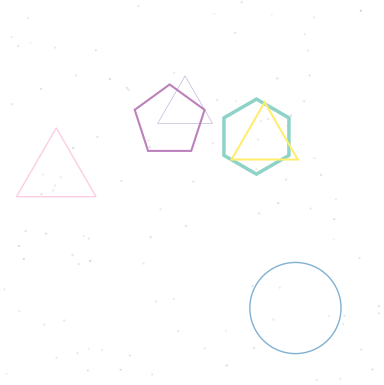[{"shape": "hexagon", "thickness": 2.5, "radius": 0.49, "center": [0.666, 0.645]}, {"shape": "triangle", "thickness": 0.5, "radius": 0.41, "center": [0.481, 0.72]}, {"shape": "circle", "thickness": 1, "radius": 0.59, "center": [0.767, 0.2]}, {"shape": "triangle", "thickness": 1, "radius": 0.6, "center": [0.146, 0.549]}, {"shape": "pentagon", "thickness": 1.5, "radius": 0.48, "center": [0.441, 0.685]}, {"shape": "triangle", "thickness": 1.5, "radius": 0.5, "center": [0.687, 0.635]}]